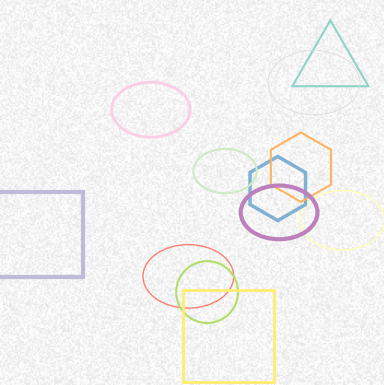[{"shape": "triangle", "thickness": 1.5, "radius": 0.57, "center": [0.858, 0.833]}, {"shape": "oval", "thickness": 1, "radius": 0.55, "center": [0.889, 0.428]}, {"shape": "square", "thickness": 3, "radius": 0.55, "center": [0.107, 0.391]}, {"shape": "oval", "thickness": 1, "radius": 0.59, "center": [0.489, 0.282]}, {"shape": "hexagon", "thickness": 2.5, "radius": 0.42, "center": [0.721, 0.51]}, {"shape": "hexagon", "thickness": 1.5, "radius": 0.45, "center": [0.782, 0.566]}, {"shape": "circle", "thickness": 1.5, "radius": 0.4, "center": [0.538, 0.241]}, {"shape": "oval", "thickness": 2, "radius": 0.51, "center": [0.392, 0.715]}, {"shape": "oval", "thickness": 0.5, "radius": 0.6, "center": [0.816, 0.785]}, {"shape": "oval", "thickness": 3, "radius": 0.5, "center": [0.725, 0.448]}, {"shape": "oval", "thickness": 1.5, "radius": 0.41, "center": [0.585, 0.556]}, {"shape": "square", "thickness": 2, "radius": 0.6, "center": [0.593, 0.127]}]